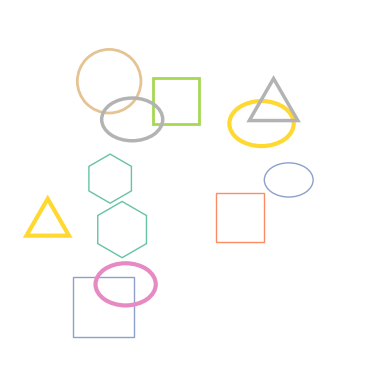[{"shape": "hexagon", "thickness": 1, "radius": 0.32, "center": [0.286, 0.536]}, {"shape": "hexagon", "thickness": 1, "radius": 0.37, "center": [0.317, 0.404]}, {"shape": "square", "thickness": 1, "radius": 0.32, "center": [0.624, 0.435]}, {"shape": "square", "thickness": 1, "radius": 0.39, "center": [0.269, 0.203]}, {"shape": "oval", "thickness": 1, "radius": 0.32, "center": [0.75, 0.533]}, {"shape": "oval", "thickness": 3, "radius": 0.39, "center": [0.326, 0.261]}, {"shape": "square", "thickness": 2, "radius": 0.3, "center": [0.458, 0.738]}, {"shape": "oval", "thickness": 3, "radius": 0.42, "center": [0.679, 0.679]}, {"shape": "triangle", "thickness": 3, "radius": 0.32, "center": [0.124, 0.42]}, {"shape": "circle", "thickness": 2, "radius": 0.41, "center": [0.283, 0.789]}, {"shape": "oval", "thickness": 2.5, "radius": 0.4, "center": [0.343, 0.69]}, {"shape": "triangle", "thickness": 2.5, "radius": 0.36, "center": [0.711, 0.723]}]